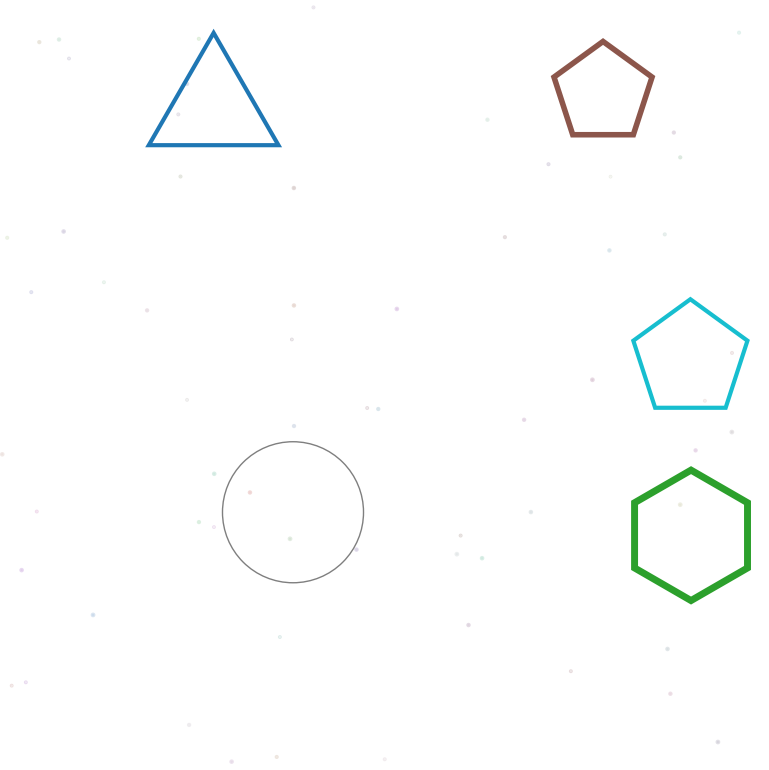[{"shape": "triangle", "thickness": 1.5, "radius": 0.49, "center": [0.277, 0.86]}, {"shape": "hexagon", "thickness": 2.5, "radius": 0.42, "center": [0.897, 0.305]}, {"shape": "pentagon", "thickness": 2, "radius": 0.33, "center": [0.783, 0.879]}, {"shape": "circle", "thickness": 0.5, "radius": 0.46, "center": [0.381, 0.335]}, {"shape": "pentagon", "thickness": 1.5, "radius": 0.39, "center": [0.897, 0.533]}]